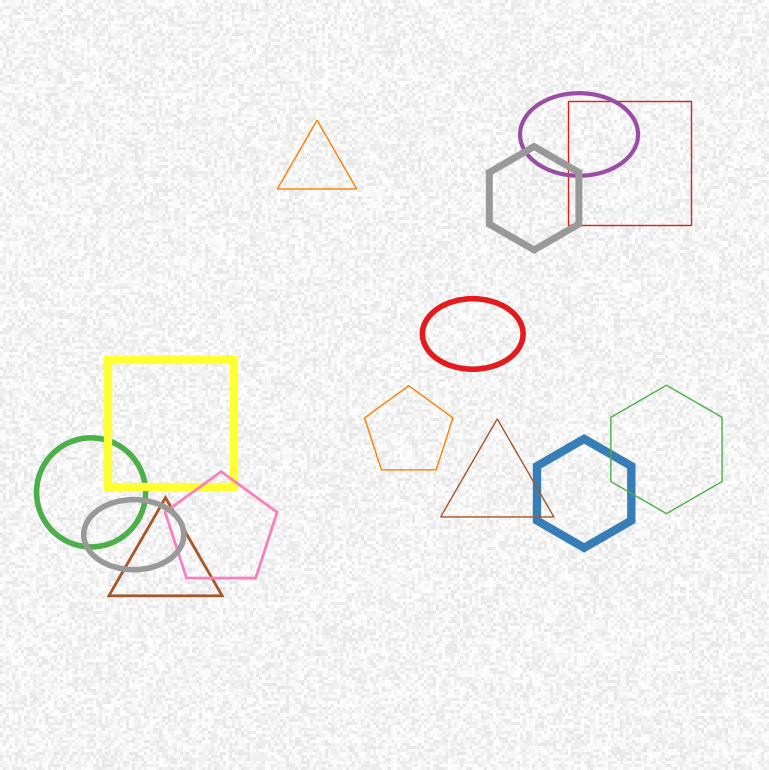[{"shape": "oval", "thickness": 2, "radius": 0.33, "center": [0.614, 0.566]}, {"shape": "square", "thickness": 0.5, "radius": 0.4, "center": [0.817, 0.788]}, {"shape": "hexagon", "thickness": 3, "radius": 0.35, "center": [0.759, 0.359]}, {"shape": "hexagon", "thickness": 0.5, "radius": 0.42, "center": [0.866, 0.416]}, {"shape": "circle", "thickness": 2, "radius": 0.35, "center": [0.118, 0.361]}, {"shape": "oval", "thickness": 1.5, "radius": 0.38, "center": [0.752, 0.825]}, {"shape": "pentagon", "thickness": 0.5, "radius": 0.3, "center": [0.531, 0.439]}, {"shape": "triangle", "thickness": 0.5, "radius": 0.3, "center": [0.412, 0.784]}, {"shape": "square", "thickness": 3, "radius": 0.41, "center": [0.222, 0.45]}, {"shape": "triangle", "thickness": 1, "radius": 0.42, "center": [0.215, 0.269]}, {"shape": "triangle", "thickness": 0.5, "radius": 0.42, "center": [0.646, 0.371]}, {"shape": "pentagon", "thickness": 1, "radius": 0.38, "center": [0.287, 0.311]}, {"shape": "hexagon", "thickness": 2.5, "radius": 0.34, "center": [0.694, 0.743]}, {"shape": "oval", "thickness": 2, "radius": 0.33, "center": [0.174, 0.306]}]